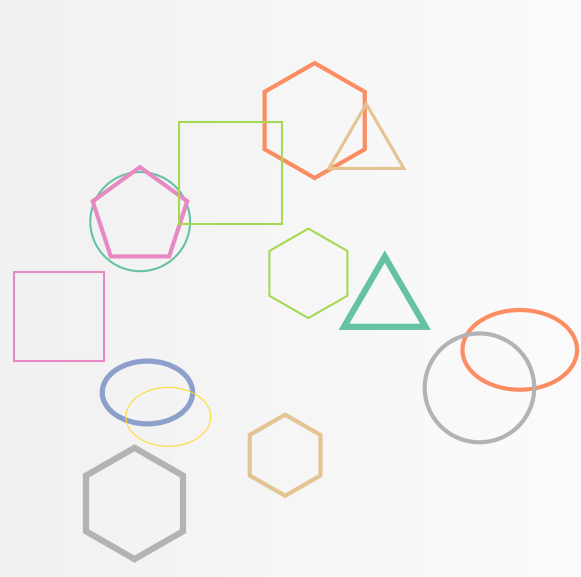[{"shape": "triangle", "thickness": 3, "radius": 0.41, "center": [0.662, 0.474]}, {"shape": "circle", "thickness": 1, "radius": 0.43, "center": [0.241, 0.615]}, {"shape": "hexagon", "thickness": 2, "radius": 0.5, "center": [0.541, 0.79]}, {"shape": "oval", "thickness": 2, "radius": 0.49, "center": [0.894, 0.393]}, {"shape": "oval", "thickness": 2.5, "radius": 0.39, "center": [0.254, 0.32]}, {"shape": "square", "thickness": 1, "radius": 0.39, "center": [0.102, 0.45]}, {"shape": "pentagon", "thickness": 2, "radius": 0.43, "center": [0.241, 0.624]}, {"shape": "square", "thickness": 1, "radius": 0.44, "center": [0.397, 0.7]}, {"shape": "hexagon", "thickness": 1, "radius": 0.39, "center": [0.531, 0.526]}, {"shape": "oval", "thickness": 0.5, "radius": 0.36, "center": [0.29, 0.277]}, {"shape": "triangle", "thickness": 1.5, "radius": 0.37, "center": [0.63, 0.745]}, {"shape": "hexagon", "thickness": 2, "radius": 0.35, "center": [0.491, 0.211]}, {"shape": "circle", "thickness": 2, "radius": 0.47, "center": [0.825, 0.328]}, {"shape": "hexagon", "thickness": 3, "radius": 0.48, "center": [0.231, 0.127]}]